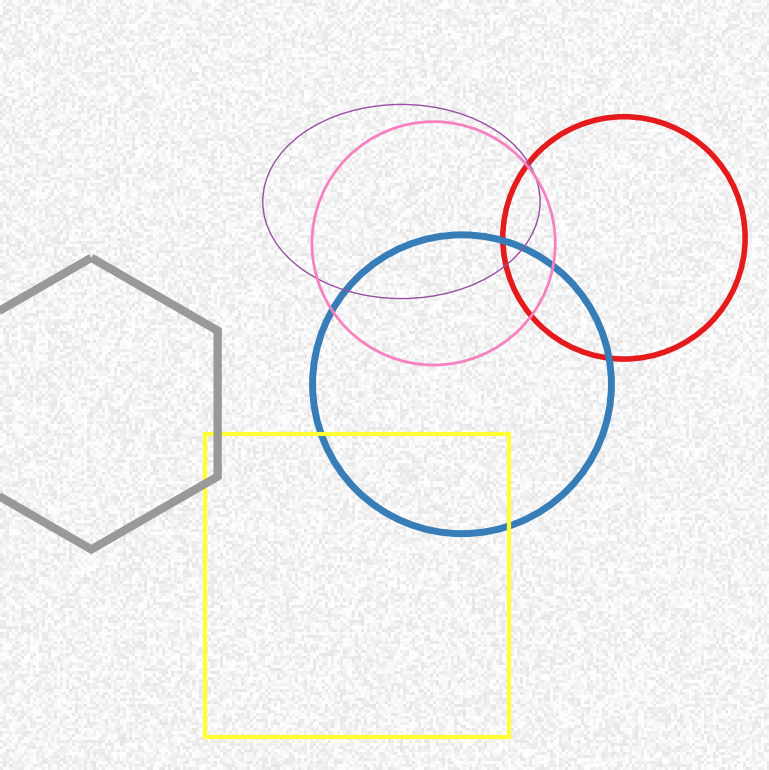[{"shape": "circle", "thickness": 2, "radius": 0.79, "center": [0.81, 0.691]}, {"shape": "circle", "thickness": 2.5, "radius": 0.97, "center": [0.6, 0.501]}, {"shape": "oval", "thickness": 0.5, "radius": 0.9, "center": [0.521, 0.738]}, {"shape": "square", "thickness": 1.5, "radius": 0.98, "center": [0.464, 0.24]}, {"shape": "circle", "thickness": 1, "radius": 0.79, "center": [0.563, 0.684]}, {"shape": "hexagon", "thickness": 3, "radius": 0.95, "center": [0.119, 0.476]}]